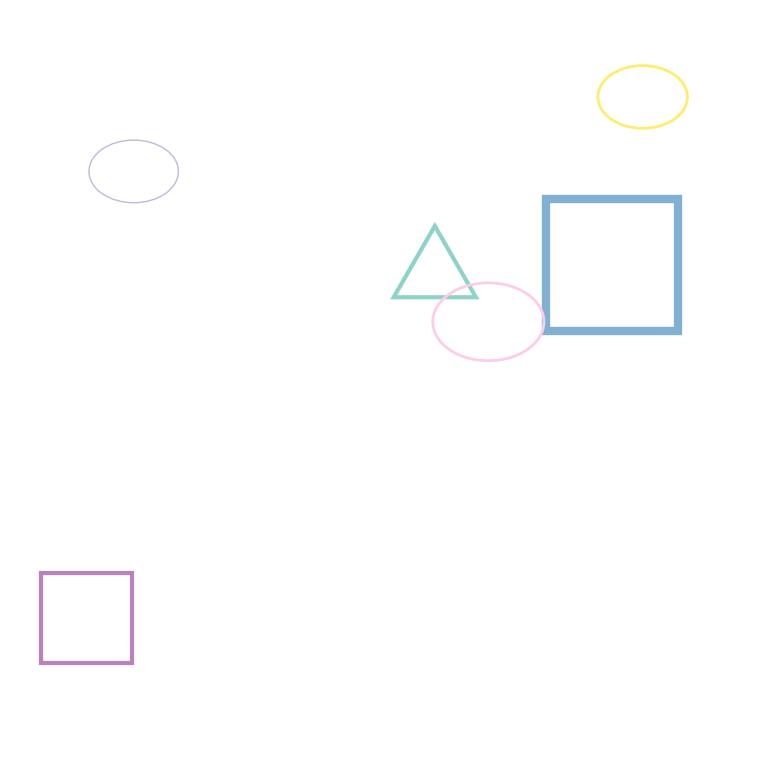[{"shape": "triangle", "thickness": 1.5, "radius": 0.31, "center": [0.565, 0.645]}, {"shape": "oval", "thickness": 0.5, "radius": 0.29, "center": [0.174, 0.777]}, {"shape": "square", "thickness": 3, "radius": 0.43, "center": [0.795, 0.656]}, {"shape": "oval", "thickness": 1, "radius": 0.36, "center": [0.634, 0.582]}, {"shape": "square", "thickness": 1.5, "radius": 0.29, "center": [0.113, 0.198]}, {"shape": "oval", "thickness": 1, "radius": 0.29, "center": [0.835, 0.874]}]